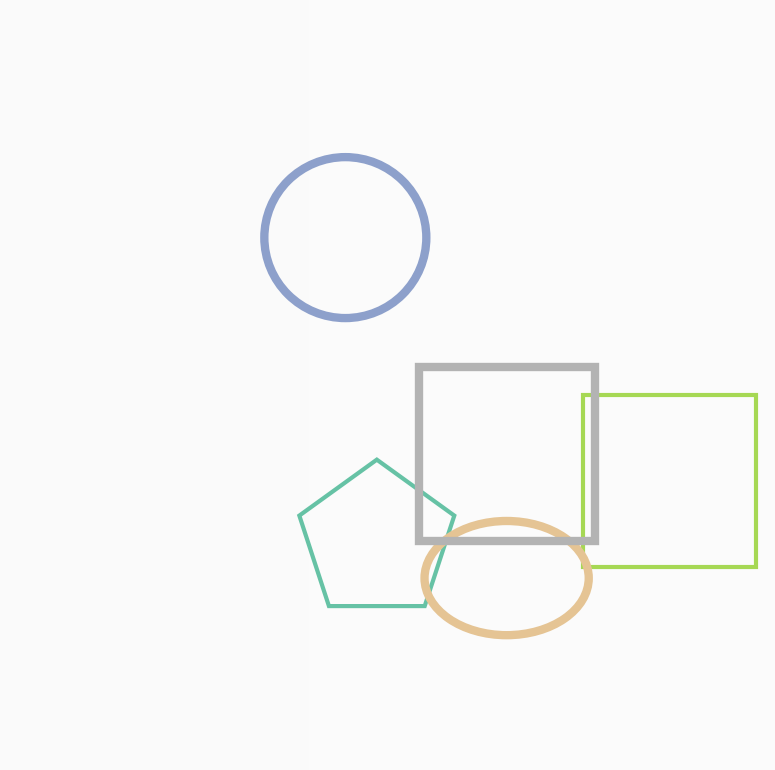[{"shape": "pentagon", "thickness": 1.5, "radius": 0.53, "center": [0.486, 0.298]}, {"shape": "circle", "thickness": 3, "radius": 0.52, "center": [0.446, 0.691]}, {"shape": "square", "thickness": 1.5, "radius": 0.56, "center": [0.864, 0.376]}, {"shape": "oval", "thickness": 3, "radius": 0.53, "center": [0.654, 0.249]}, {"shape": "square", "thickness": 3, "radius": 0.57, "center": [0.655, 0.411]}]